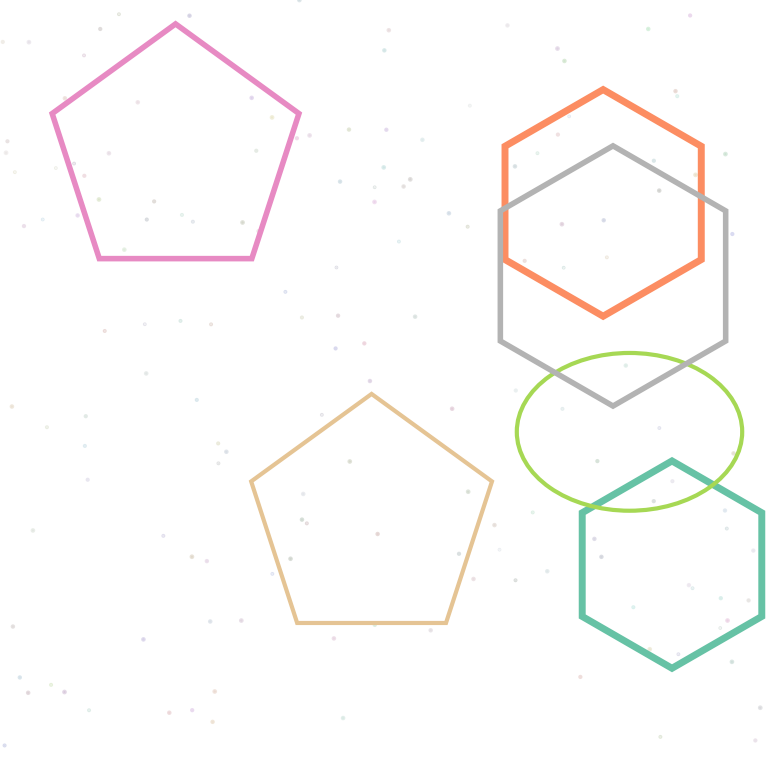[{"shape": "hexagon", "thickness": 2.5, "radius": 0.67, "center": [0.873, 0.267]}, {"shape": "hexagon", "thickness": 2.5, "radius": 0.74, "center": [0.783, 0.736]}, {"shape": "pentagon", "thickness": 2, "radius": 0.84, "center": [0.228, 0.8]}, {"shape": "oval", "thickness": 1.5, "radius": 0.73, "center": [0.818, 0.439]}, {"shape": "pentagon", "thickness": 1.5, "radius": 0.82, "center": [0.483, 0.324]}, {"shape": "hexagon", "thickness": 2, "radius": 0.84, "center": [0.796, 0.642]}]